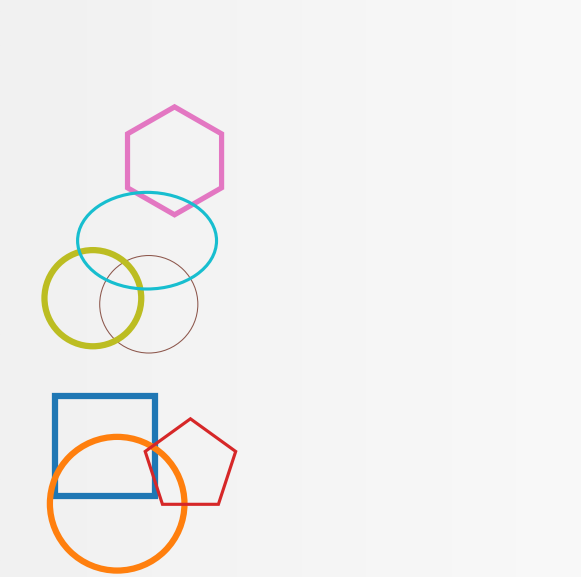[{"shape": "square", "thickness": 3, "radius": 0.43, "center": [0.181, 0.227]}, {"shape": "circle", "thickness": 3, "radius": 0.58, "center": [0.202, 0.127]}, {"shape": "pentagon", "thickness": 1.5, "radius": 0.41, "center": [0.328, 0.192]}, {"shape": "circle", "thickness": 0.5, "radius": 0.42, "center": [0.256, 0.472]}, {"shape": "hexagon", "thickness": 2.5, "radius": 0.47, "center": [0.3, 0.721]}, {"shape": "circle", "thickness": 3, "radius": 0.42, "center": [0.16, 0.483]}, {"shape": "oval", "thickness": 1.5, "radius": 0.6, "center": [0.253, 0.582]}]